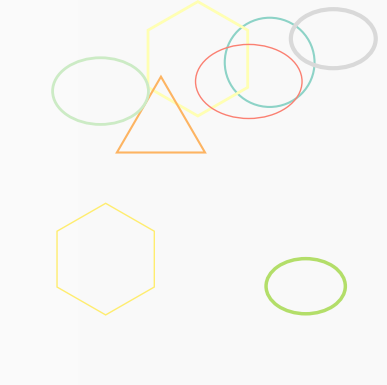[{"shape": "circle", "thickness": 1.5, "radius": 0.58, "center": [0.696, 0.838]}, {"shape": "hexagon", "thickness": 2, "radius": 0.74, "center": [0.511, 0.847]}, {"shape": "oval", "thickness": 1, "radius": 0.69, "center": [0.642, 0.788]}, {"shape": "triangle", "thickness": 1.5, "radius": 0.66, "center": [0.415, 0.67]}, {"shape": "oval", "thickness": 2.5, "radius": 0.51, "center": [0.789, 0.257]}, {"shape": "oval", "thickness": 3, "radius": 0.55, "center": [0.86, 0.9]}, {"shape": "oval", "thickness": 2, "radius": 0.62, "center": [0.259, 0.763]}, {"shape": "hexagon", "thickness": 1, "radius": 0.72, "center": [0.273, 0.327]}]